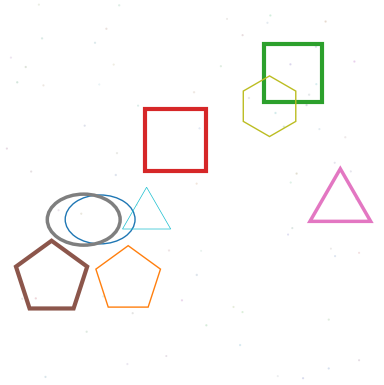[{"shape": "oval", "thickness": 1, "radius": 0.45, "center": [0.26, 0.43]}, {"shape": "pentagon", "thickness": 1, "radius": 0.44, "center": [0.333, 0.274]}, {"shape": "square", "thickness": 3, "radius": 0.37, "center": [0.761, 0.811]}, {"shape": "square", "thickness": 3, "radius": 0.4, "center": [0.455, 0.636]}, {"shape": "pentagon", "thickness": 3, "radius": 0.49, "center": [0.134, 0.277]}, {"shape": "triangle", "thickness": 2.5, "radius": 0.46, "center": [0.884, 0.471]}, {"shape": "oval", "thickness": 2.5, "radius": 0.47, "center": [0.217, 0.43]}, {"shape": "hexagon", "thickness": 1, "radius": 0.39, "center": [0.7, 0.724]}, {"shape": "triangle", "thickness": 0.5, "radius": 0.36, "center": [0.381, 0.441]}]